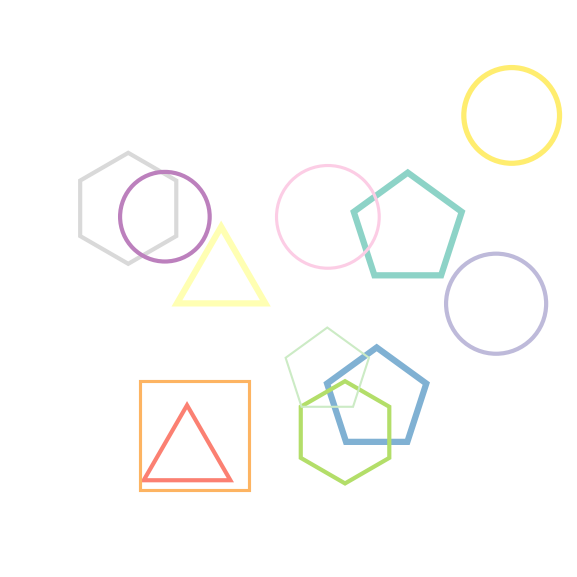[{"shape": "pentagon", "thickness": 3, "radius": 0.49, "center": [0.706, 0.602]}, {"shape": "triangle", "thickness": 3, "radius": 0.44, "center": [0.383, 0.518]}, {"shape": "circle", "thickness": 2, "radius": 0.43, "center": [0.859, 0.473]}, {"shape": "triangle", "thickness": 2, "radius": 0.43, "center": [0.324, 0.211]}, {"shape": "pentagon", "thickness": 3, "radius": 0.45, "center": [0.652, 0.307]}, {"shape": "square", "thickness": 1.5, "radius": 0.47, "center": [0.337, 0.245]}, {"shape": "hexagon", "thickness": 2, "radius": 0.44, "center": [0.597, 0.251]}, {"shape": "circle", "thickness": 1.5, "radius": 0.44, "center": [0.568, 0.624]}, {"shape": "hexagon", "thickness": 2, "radius": 0.48, "center": [0.222, 0.638]}, {"shape": "circle", "thickness": 2, "radius": 0.39, "center": [0.286, 0.624]}, {"shape": "pentagon", "thickness": 1, "radius": 0.38, "center": [0.567, 0.356]}, {"shape": "circle", "thickness": 2.5, "radius": 0.41, "center": [0.886, 0.799]}]